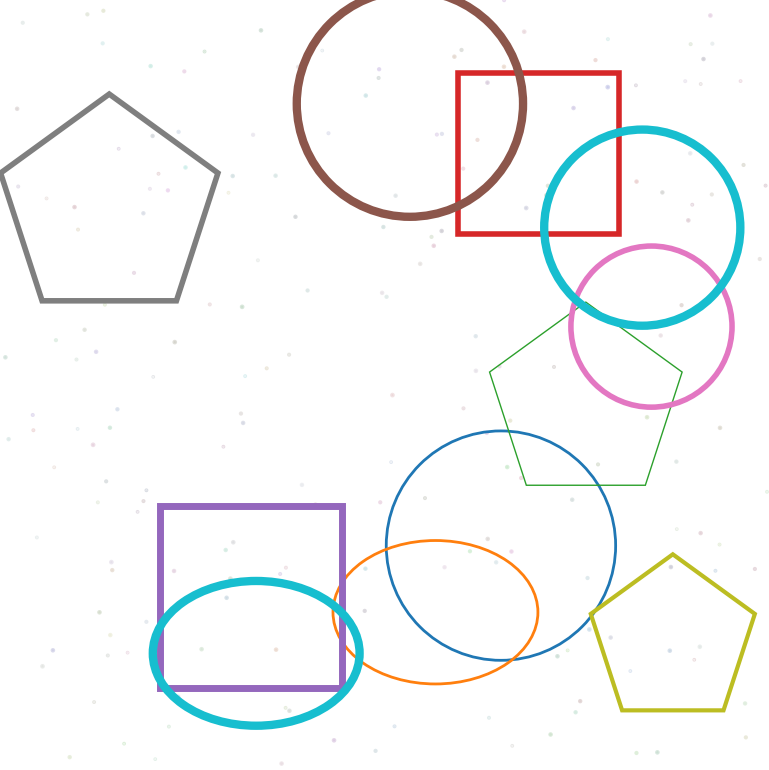[{"shape": "circle", "thickness": 1, "radius": 0.74, "center": [0.651, 0.291]}, {"shape": "oval", "thickness": 1, "radius": 0.67, "center": [0.566, 0.205]}, {"shape": "pentagon", "thickness": 0.5, "radius": 0.66, "center": [0.761, 0.476]}, {"shape": "square", "thickness": 2, "radius": 0.52, "center": [0.699, 0.801]}, {"shape": "square", "thickness": 2.5, "radius": 0.59, "center": [0.325, 0.224]}, {"shape": "circle", "thickness": 3, "radius": 0.73, "center": [0.532, 0.865]}, {"shape": "circle", "thickness": 2, "radius": 0.52, "center": [0.846, 0.576]}, {"shape": "pentagon", "thickness": 2, "radius": 0.74, "center": [0.142, 0.729]}, {"shape": "pentagon", "thickness": 1.5, "radius": 0.56, "center": [0.874, 0.168]}, {"shape": "circle", "thickness": 3, "radius": 0.64, "center": [0.834, 0.704]}, {"shape": "oval", "thickness": 3, "radius": 0.67, "center": [0.333, 0.151]}]